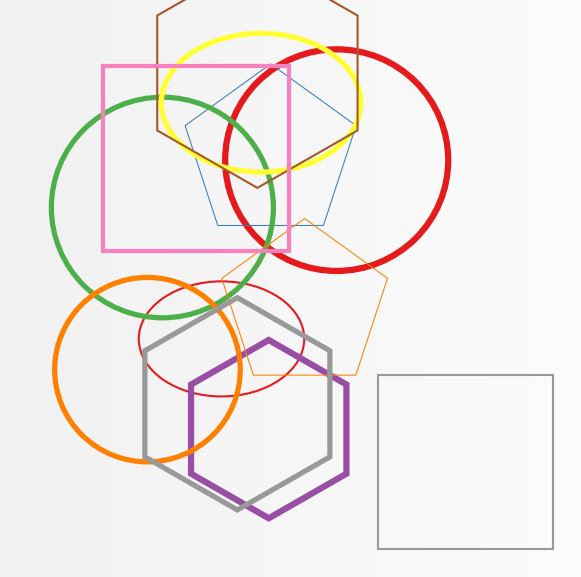[{"shape": "circle", "thickness": 3, "radius": 0.96, "center": [0.579, 0.722]}, {"shape": "oval", "thickness": 1, "radius": 0.71, "center": [0.381, 0.412]}, {"shape": "pentagon", "thickness": 0.5, "radius": 0.77, "center": [0.466, 0.734]}, {"shape": "circle", "thickness": 2.5, "radius": 0.96, "center": [0.279, 0.64]}, {"shape": "hexagon", "thickness": 3, "radius": 0.77, "center": [0.462, 0.256]}, {"shape": "pentagon", "thickness": 0.5, "radius": 0.75, "center": [0.524, 0.471]}, {"shape": "circle", "thickness": 2.5, "radius": 0.8, "center": [0.254, 0.359]}, {"shape": "oval", "thickness": 2.5, "radius": 0.86, "center": [0.449, 0.821]}, {"shape": "hexagon", "thickness": 1, "radius": 0.99, "center": [0.443, 0.873]}, {"shape": "square", "thickness": 2, "radius": 0.8, "center": [0.337, 0.725]}, {"shape": "square", "thickness": 1, "radius": 0.75, "center": [0.801, 0.199]}, {"shape": "hexagon", "thickness": 2.5, "radius": 0.92, "center": [0.408, 0.3]}]